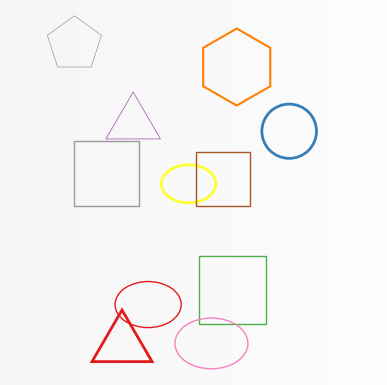[{"shape": "oval", "thickness": 1, "radius": 0.43, "center": [0.382, 0.209]}, {"shape": "triangle", "thickness": 2, "radius": 0.45, "center": [0.315, 0.105]}, {"shape": "circle", "thickness": 2, "radius": 0.35, "center": [0.746, 0.659]}, {"shape": "square", "thickness": 1, "radius": 0.44, "center": [0.6, 0.247]}, {"shape": "triangle", "thickness": 0.5, "radius": 0.41, "center": [0.344, 0.68]}, {"shape": "hexagon", "thickness": 1.5, "radius": 0.5, "center": [0.611, 0.826]}, {"shape": "oval", "thickness": 2, "radius": 0.35, "center": [0.487, 0.523]}, {"shape": "square", "thickness": 1, "radius": 0.35, "center": [0.576, 0.534]}, {"shape": "oval", "thickness": 1, "radius": 0.47, "center": [0.546, 0.108]}, {"shape": "square", "thickness": 1, "radius": 0.42, "center": [0.275, 0.549]}, {"shape": "pentagon", "thickness": 0.5, "radius": 0.37, "center": [0.192, 0.885]}]